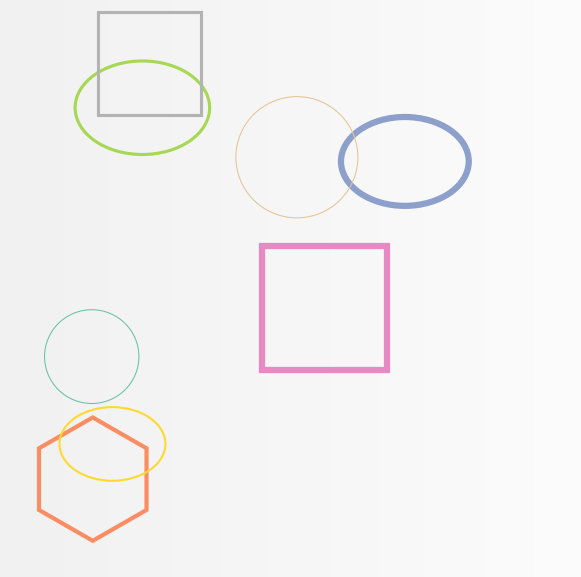[{"shape": "circle", "thickness": 0.5, "radius": 0.41, "center": [0.158, 0.382]}, {"shape": "hexagon", "thickness": 2, "radius": 0.53, "center": [0.16, 0.169]}, {"shape": "oval", "thickness": 3, "radius": 0.55, "center": [0.697, 0.72]}, {"shape": "square", "thickness": 3, "radius": 0.54, "center": [0.558, 0.466]}, {"shape": "oval", "thickness": 1.5, "radius": 0.58, "center": [0.245, 0.813]}, {"shape": "oval", "thickness": 1, "radius": 0.46, "center": [0.193, 0.23]}, {"shape": "circle", "thickness": 0.5, "radius": 0.52, "center": [0.511, 0.727]}, {"shape": "square", "thickness": 1.5, "radius": 0.45, "center": [0.257, 0.889]}]